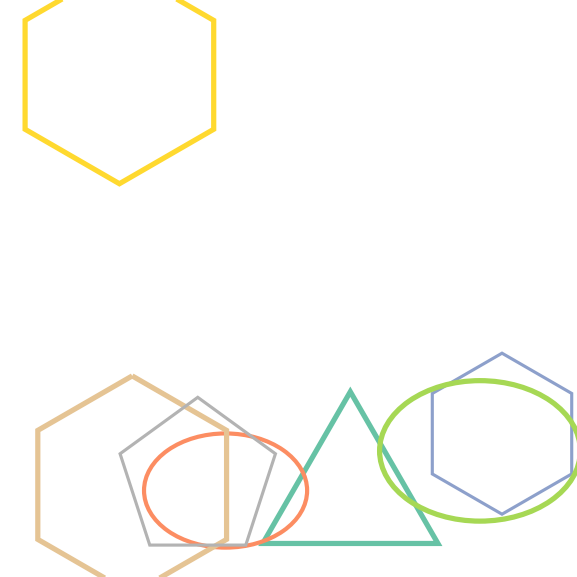[{"shape": "triangle", "thickness": 2.5, "radius": 0.88, "center": [0.607, 0.146]}, {"shape": "oval", "thickness": 2, "radius": 0.71, "center": [0.391, 0.15]}, {"shape": "hexagon", "thickness": 1.5, "radius": 0.7, "center": [0.869, 0.248]}, {"shape": "oval", "thickness": 2.5, "radius": 0.87, "center": [0.831, 0.218]}, {"shape": "hexagon", "thickness": 2.5, "radius": 0.94, "center": [0.207, 0.87]}, {"shape": "hexagon", "thickness": 2.5, "radius": 0.94, "center": [0.229, 0.159]}, {"shape": "pentagon", "thickness": 1.5, "radius": 0.71, "center": [0.342, 0.17]}]